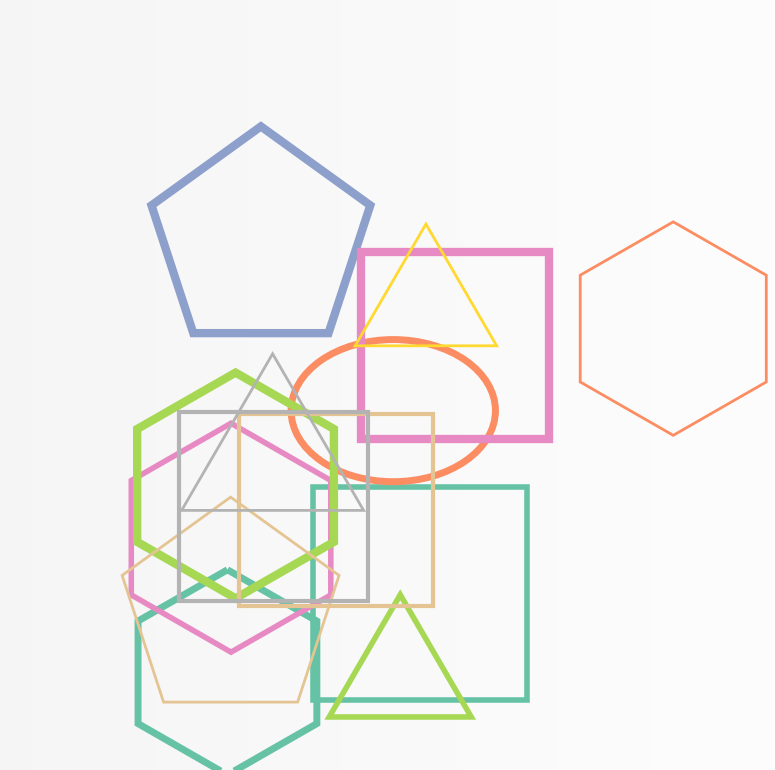[{"shape": "hexagon", "thickness": 2.5, "radius": 0.67, "center": [0.293, 0.127]}, {"shape": "square", "thickness": 2, "radius": 0.69, "center": [0.542, 0.229]}, {"shape": "oval", "thickness": 2.5, "radius": 0.66, "center": [0.507, 0.467]}, {"shape": "hexagon", "thickness": 1, "radius": 0.69, "center": [0.869, 0.573]}, {"shape": "pentagon", "thickness": 3, "radius": 0.74, "center": [0.337, 0.687]}, {"shape": "hexagon", "thickness": 2, "radius": 0.74, "center": [0.298, 0.302]}, {"shape": "square", "thickness": 3, "radius": 0.61, "center": [0.587, 0.551]}, {"shape": "triangle", "thickness": 2, "radius": 0.53, "center": [0.516, 0.122]}, {"shape": "hexagon", "thickness": 3, "radius": 0.73, "center": [0.304, 0.37]}, {"shape": "triangle", "thickness": 1, "radius": 0.53, "center": [0.55, 0.604]}, {"shape": "square", "thickness": 1.5, "radius": 0.63, "center": [0.433, 0.338]}, {"shape": "pentagon", "thickness": 1, "radius": 0.74, "center": [0.298, 0.207]}, {"shape": "square", "thickness": 1.5, "radius": 0.61, "center": [0.353, 0.342]}, {"shape": "triangle", "thickness": 1, "radius": 0.68, "center": [0.352, 0.405]}]